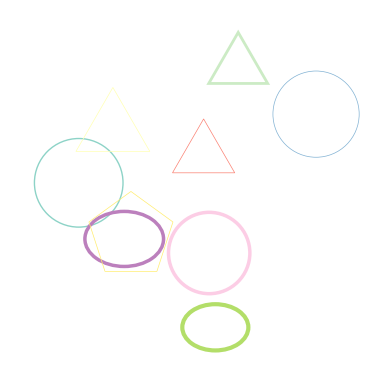[{"shape": "circle", "thickness": 1, "radius": 0.58, "center": [0.204, 0.525]}, {"shape": "triangle", "thickness": 0.5, "radius": 0.55, "center": [0.293, 0.662]}, {"shape": "triangle", "thickness": 0.5, "radius": 0.47, "center": [0.529, 0.598]}, {"shape": "circle", "thickness": 0.5, "radius": 0.56, "center": [0.821, 0.704]}, {"shape": "oval", "thickness": 3, "radius": 0.43, "center": [0.559, 0.15]}, {"shape": "circle", "thickness": 2.5, "radius": 0.53, "center": [0.543, 0.343]}, {"shape": "oval", "thickness": 2.5, "radius": 0.51, "center": [0.323, 0.379]}, {"shape": "triangle", "thickness": 2, "radius": 0.44, "center": [0.619, 0.827]}, {"shape": "pentagon", "thickness": 0.5, "radius": 0.57, "center": [0.34, 0.388]}]